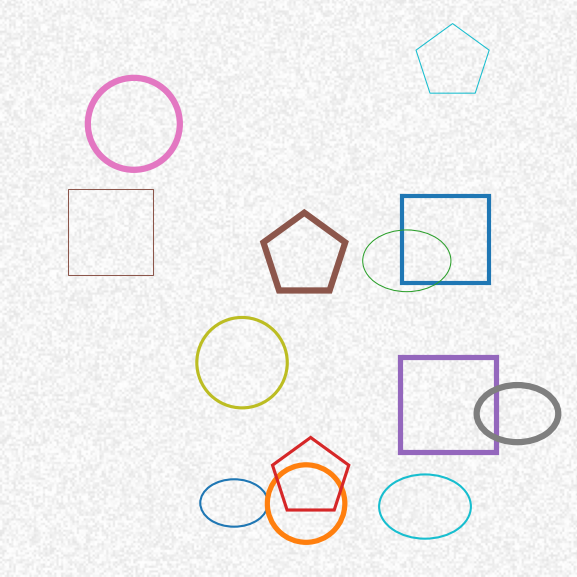[{"shape": "square", "thickness": 2, "radius": 0.38, "center": [0.771, 0.584]}, {"shape": "oval", "thickness": 1, "radius": 0.29, "center": [0.405, 0.128]}, {"shape": "circle", "thickness": 2.5, "radius": 0.34, "center": [0.53, 0.127]}, {"shape": "oval", "thickness": 0.5, "radius": 0.38, "center": [0.704, 0.548]}, {"shape": "pentagon", "thickness": 1.5, "radius": 0.35, "center": [0.538, 0.172]}, {"shape": "square", "thickness": 2.5, "radius": 0.41, "center": [0.776, 0.299]}, {"shape": "square", "thickness": 0.5, "radius": 0.37, "center": [0.191, 0.597]}, {"shape": "pentagon", "thickness": 3, "radius": 0.37, "center": [0.527, 0.556]}, {"shape": "circle", "thickness": 3, "radius": 0.4, "center": [0.232, 0.785]}, {"shape": "oval", "thickness": 3, "radius": 0.35, "center": [0.896, 0.283]}, {"shape": "circle", "thickness": 1.5, "radius": 0.39, "center": [0.419, 0.371]}, {"shape": "oval", "thickness": 1, "radius": 0.4, "center": [0.736, 0.122]}, {"shape": "pentagon", "thickness": 0.5, "radius": 0.33, "center": [0.784, 0.892]}]